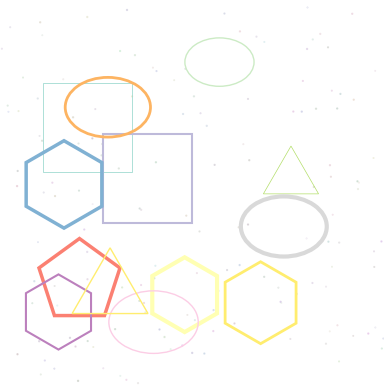[{"shape": "square", "thickness": 0.5, "radius": 0.58, "center": [0.228, 0.669]}, {"shape": "hexagon", "thickness": 3, "radius": 0.49, "center": [0.48, 0.235]}, {"shape": "square", "thickness": 1.5, "radius": 0.58, "center": [0.383, 0.537]}, {"shape": "pentagon", "thickness": 2.5, "radius": 0.55, "center": [0.206, 0.27]}, {"shape": "hexagon", "thickness": 2.5, "radius": 0.57, "center": [0.166, 0.521]}, {"shape": "oval", "thickness": 2, "radius": 0.55, "center": [0.28, 0.721]}, {"shape": "triangle", "thickness": 0.5, "radius": 0.41, "center": [0.756, 0.538]}, {"shape": "oval", "thickness": 1, "radius": 0.58, "center": [0.399, 0.163]}, {"shape": "oval", "thickness": 3, "radius": 0.56, "center": [0.737, 0.412]}, {"shape": "hexagon", "thickness": 1.5, "radius": 0.49, "center": [0.152, 0.19]}, {"shape": "oval", "thickness": 1, "radius": 0.45, "center": [0.57, 0.839]}, {"shape": "hexagon", "thickness": 2, "radius": 0.53, "center": [0.677, 0.214]}, {"shape": "triangle", "thickness": 1, "radius": 0.57, "center": [0.286, 0.242]}]